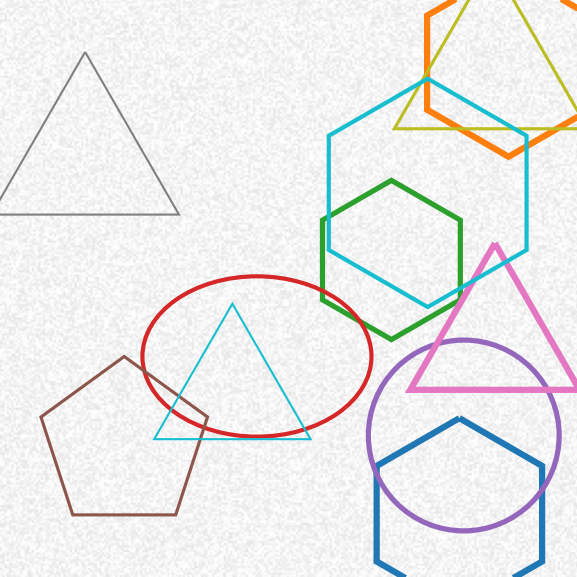[{"shape": "hexagon", "thickness": 3, "radius": 0.83, "center": [0.795, 0.11]}, {"shape": "hexagon", "thickness": 3, "radius": 0.81, "center": [0.881, 0.891]}, {"shape": "hexagon", "thickness": 2.5, "radius": 0.69, "center": [0.678, 0.549]}, {"shape": "oval", "thickness": 2, "radius": 0.99, "center": [0.445, 0.382]}, {"shape": "circle", "thickness": 2.5, "radius": 0.83, "center": [0.803, 0.245]}, {"shape": "pentagon", "thickness": 1.5, "radius": 0.76, "center": [0.215, 0.23]}, {"shape": "triangle", "thickness": 3, "radius": 0.85, "center": [0.857, 0.409]}, {"shape": "triangle", "thickness": 1, "radius": 0.94, "center": [0.147, 0.721]}, {"shape": "triangle", "thickness": 1.5, "radius": 0.97, "center": [0.85, 0.873]}, {"shape": "hexagon", "thickness": 2, "radius": 0.99, "center": [0.741, 0.665]}, {"shape": "triangle", "thickness": 1, "radius": 0.78, "center": [0.402, 0.317]}]